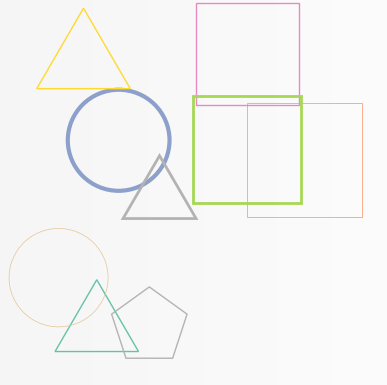[{"shape": "triangle", "thickness": 1, "radius": 0.62, "center": [0.25, 0.149]}, {"shape": "square", "thickness": 0.5, "radius": 0.74, "center": [0.785, 0.583]}, {"shape": "circle", "thickness": 3, "radius": 0.66, "center": [0.306, 0.636]}, {"shape": "square", "thickness": 1, "radius": 0.66, "center": [0.639, 0.859]}, {"shape": "square", "thickness": 2, "radius": 0.7, "center": [0.637, 0.612]}, {"shape": "triangle", "thickness": 1, "radius": 0.7, "center": [0.216, 0.839]}, {"shape": "circle", "thickness": 0.5, "radius": 0.64, "center": [0.151, 0.279]}, {"shape": "triangle", "thickness": 2, "radius": 0.54, "center": [0.412, 0.487]}, {"shape": "pentagon", "thickness": 1, "radius": 0.51, "center": [0.385, 0.152]}]